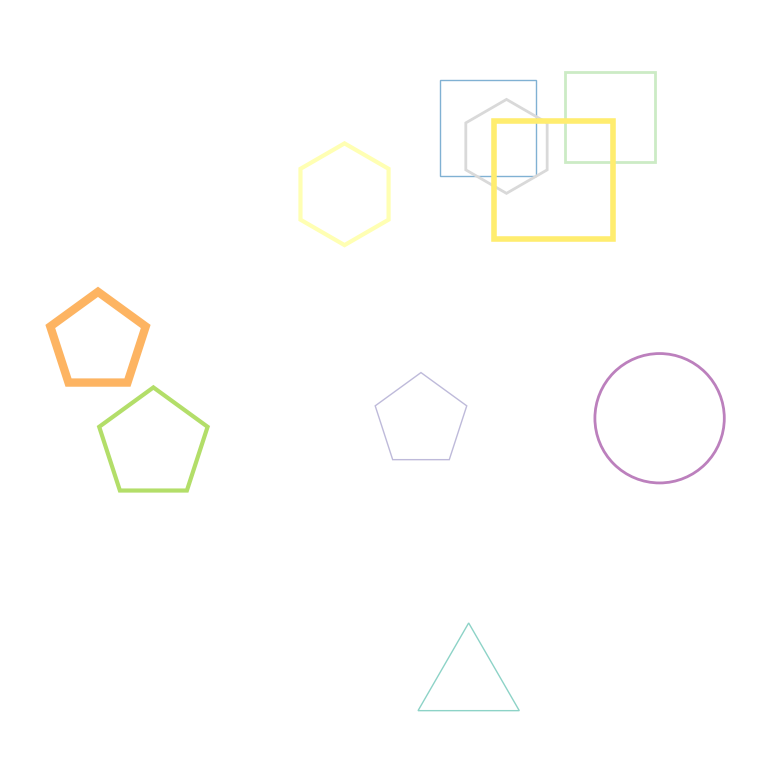[{"shape": "triangle", "thickness": 0.5, "radius": 0.38, "center": [0.609, 0.115]}, {"shape": "hexagon", "thickness": 1.5, "radius": 0.33, "center": [0.447, 0.748]}, {"shape": "pentagon", "thickness": 0.5, "radius": 0.31, "center": [0.547, 0.454]}, {"shape": "square", "thickness": 0.5, "radius": 0.31, "center": [0.633, 0.833]}, {"shape": "pentagon", "thickness": 3, "radius": 0.33, "center": [0.127, 0.556]}, {"shape": "pentagon", "thickness": 1.5, "radius": 0.37, "center": [0.199, 0.423]}, {"shape": "hexagon", "thickness": 1, "radius": 0.3, "center": [0.658, 0.81]}, {"shape": "circle", "thickness": 1, "radius": 0.42, "center": [0.857, 0.457]}, {"shape": "square", "thickness": 1, "radius": 0.29, "center": [0.792, 0.848]}, {"shape": "square", "thickness": 2, "radius": 0.38, "center": [0.719, 0.766]}]